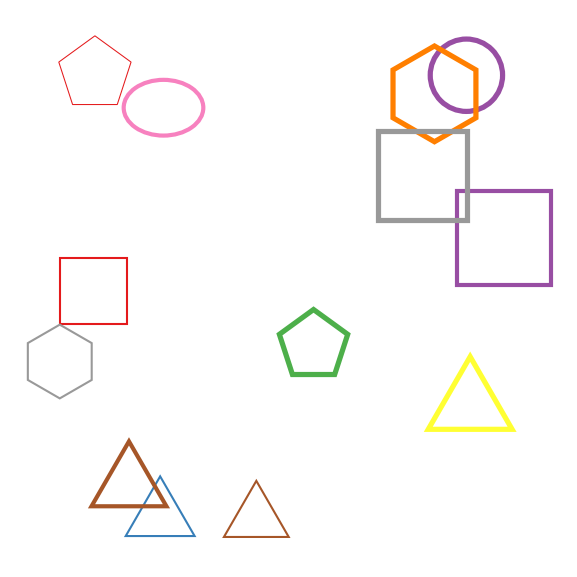[{"shape": "pentagon", "thickness": 0.5, "radius": 0.33, "center": [0.164, 0.871]}, {"shape": "square", "thickness": 1, "radius": 0.29, "center": [0.163, 0.495]}, {"shape": "triangle", "thickness": 1, "radius": 0.34, "center": [0.277, 0.105]}, {"shape": "pentagon", "thickness": 2.5, "radius": 0.31, "center": [0.543, 0.401]}, {"shape": "square", "thickness": 2, "radius": 0.41, "center": [0.872, 0.587]}, {"shape": "circle", "thickness": 2.5, "radius": 0.31, "center": [0.808, 0.869]}, {"shape": "hexagon", "thickness": 2.5, "radius": 0.41, "center": [0.752, 0.837]}, {"shape": "triangle", "thickness": 2.5, "radius": 0.42, "center": [0.814, 0.298]}, {"shape": "triangle", "thickness": 2, "radius": 0.37, "center": [0.223, 0.16]}, {"shape": "triangle", "thickness": 1, "radius": 0.32, "center": [0.444, 0.102]}, {"shape": "oval", "thickness": 2, "radius": 0.34, "center": [0.283, 0.813]}, {"shape": "square", "thickness": 2.5, "radius": 0.38, "center": [0.731, 0.696]}, {"shape": "hexagon", "thickness": 1, "radius": 0.32, "center": [0.103, 0.373]}]